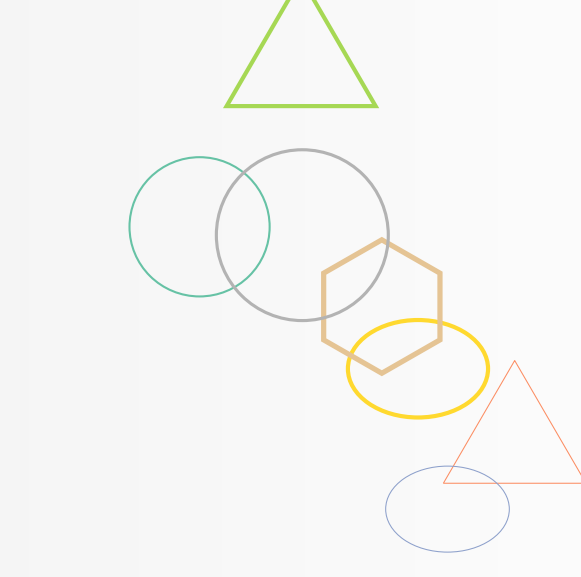[{"shape": "circle", "thickness": 1, "radius": 0.6, "center": [0.343, 0.606]}, {"shape": "triangle", "thickness": 0.5, "radius": 0.71, "center": [0.885, 0.233]}, {"shape": "oval", "thickness": 0.5, "radius": 0.53, "center": [0.77, 0.118]}, {"shape": "triangle", "thickness": 2, "radius": 0.74, "center": [0.518, 0.889]}, {"shape": "oval", "thickness": 2, "radius": 0.6, "center": [0.719, 0.361]}, {"shape": "hexagon", "thickness": 2.5, "radius": 0.58, "center": [0.657, 0.468]}, {"shape": "circle", "thickness": 1.5, "radius": 0.74, "center": [0.52, 0.592]}]